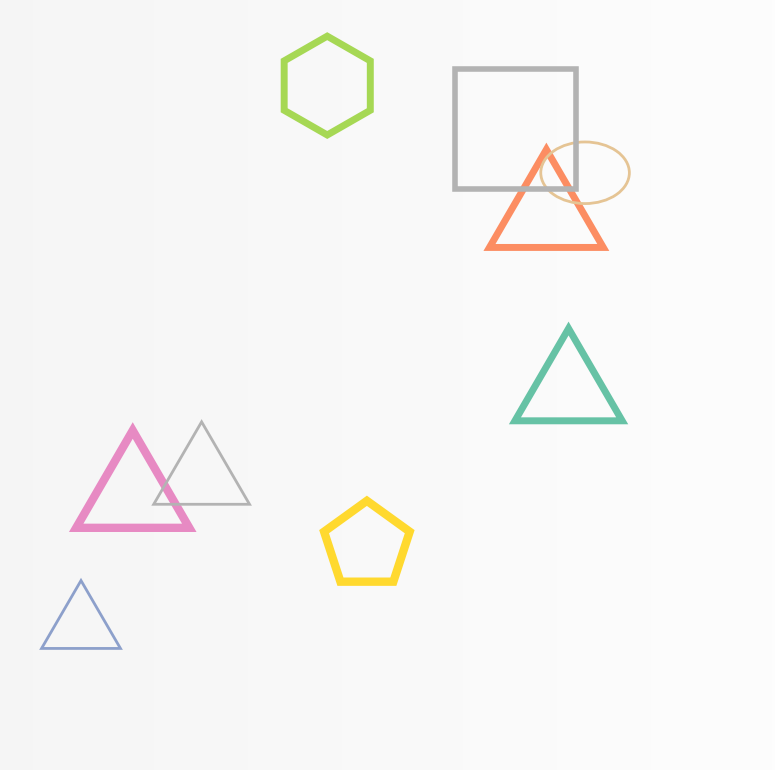[{"shape": "triangle", "thickness": 2.5, "radius": 0.4, "center": [0.734, 0.493]}, {"shape": "triangle", "thickness": 2.5, "radius": 0.42, "center": [0.705, 0.721]}, {"shape": "triangle", "thickness": 1, "radius": 0.29, "center": [0.105, 0.187]}, {"shape": "triangle", "thickness": 3, "radius": 0.42, "center": [0.171, 0.357]}, {"shape": "hexagon", "thickness": 2.5, "radius": 0.32, "center": [0.422, 0.889]}, {"shape": "pentagon", "thickness": 3, "radius": 0.29, "center": [0.473, 0.292]}, {"shape": "oval", "thickness": 1, "radius": 0.29, "center": [0.755, 0.776]}, {"shape": "triangle", "thickness": 1, "radius": 0.36, "center": [0.26, 0.381]}, {"shape": "square", "thickness": 2, "radius": 0.39, "center": [0.665, 0.833]}]